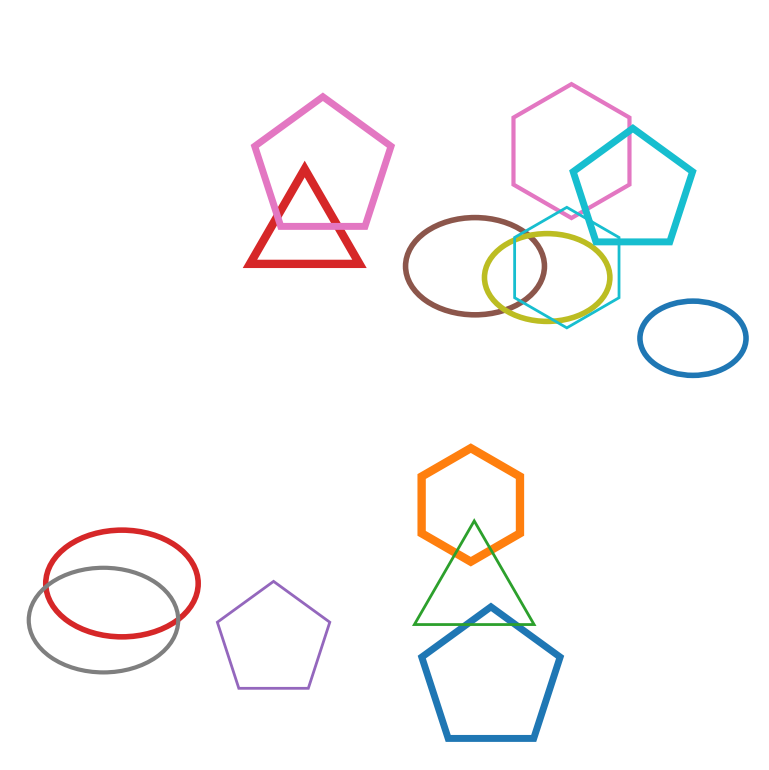[{"shape": "oval", "thickness": 2, "radius": 0.34, "center": [0.9, 0.561]}, {"shape": "pentagon", "thickness": 2.5, "radius": 0.47, "center": [0.638, 0.117]}, {"shape": "hexagon", "thickness": 3, "radius": 0.37, "center": [0.611, 0.344]}, {"shape": "triangle", "thickness": 1, "radius": 0.45, "center": [0.616, 0.234]}, {"shape": "triangle", "thickness": 3, "radius": 0.41, "center": [0.396, 0.698]}, {"shape": "oval", "thickness": 2, "radius": 0.49, "center": [0.158, 0.242]}, {"shape": "pentagon", "thickness": 1, "radius": 0.38, "center": [0.355, 0.168]}, {"shape": "oval", "thickness": 2, "radius": 0.45, "center": [0.617, 0.654]}, {"shape": "hexagon", "thickness": 1.5, "radius": 0.43, "center": [0.742, 0.804]}, {"shape": "pentagon", "thickness": 2.5, "radius": 0.47, "center": [0.419, 0.781]}, {"shape": "oval", "thickness": 1.5, "radius": 0.49, "center": [0.134, 0.195]}, {"shape": "oval", "thickness": 2, "radius": 0.41, "center": [0.711, 0.64]}, {"shape": "hexagon", "thickness": 1, "radius": 0.39, "center": [0.736, 0.652]}, {"shape": "pentagon", "thickness": 2.5, "radius": 0.41, "center": [0.822, 0.752]}]